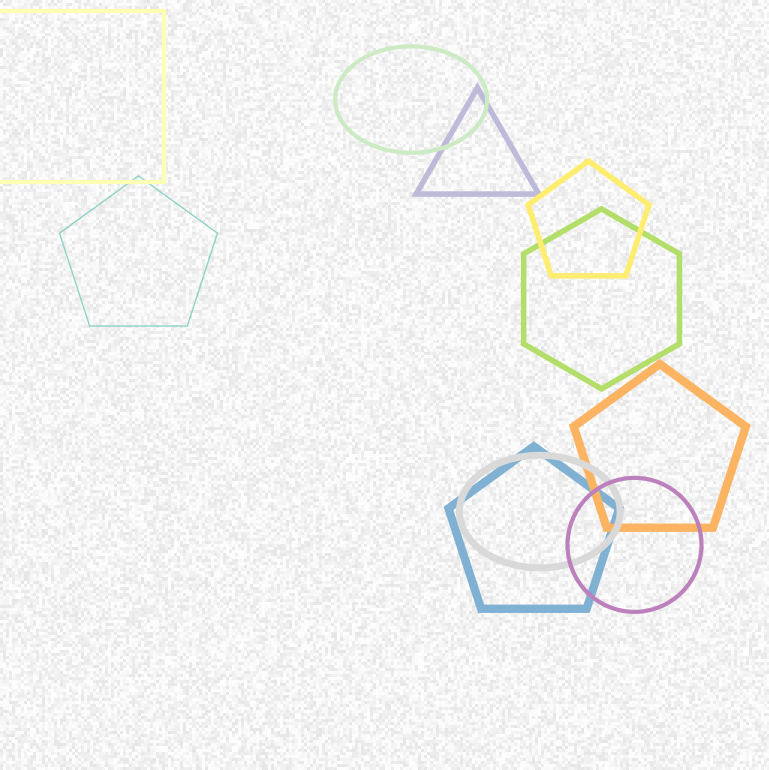[{"shape": "pentagon", "thickness": 0.5, "radius": 0.54, "center": [0.18, 0.664]}, {"shape": "square", "thickness": 1.5, "radius": 0.56, "center": [0.102, 0.875]}, {"shape": "triangle", "thickness": 2, "radius": 0.46, "center": [0.62, 0.794]}, {"shape": "pentagon", "thickness": 3, "radius": 0.58, "center": [0.693, 0.304]}, {"shape": "pentagon", "thickness": 3, "radius": 0.59, "center": [0.857, 0.41]}, {"shape": "hexagon", "thickness": 2, "radius": 0.58, "center": [0.781, 0.612]}, {"shape": "oval", "thickness": 2.5, "radius": 0.52, "center": [0.701, 0.336]}, {"shape": "circle", "thickness": 1.5, "radius": 0.44, "center": [0.824, 0.292]}, {"shape": "oval", "thickness": 1.5, "radius": 0.49, "center": [0.534, 0.871]}, {"shape": "pentagon", "thickness": 2, "radius": 0.41, "center": [0.764, 0.708]}]